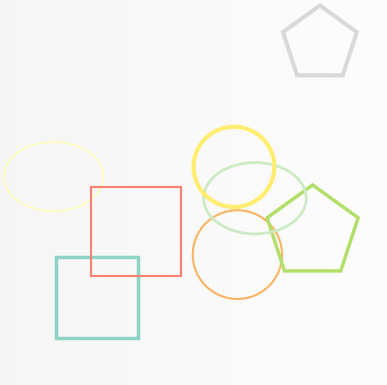[{"shape": "square", "thickness": 2.5, "radius": 0.53, "center": [0.251, 0.227]}, {"shape": "oval", "thickness": 1, "radius": 0.64, "center": [0.138, 0.541]}, {"shape": "square", "thickness": 1.5, "radius": 0.58, "center": [0.35, 0.399]}, {"shape": "circle", "thickness": 1.5, "radius": 0.58, "center": [0.613, 0.339]}, {"shape": "pentagon", "thickness": 2.5, "radius": 0.62, "center": [0.807, 0.396]}, {"shape": "pentagon", "thickness": 3, "radius": 0.5, "center": [0.825, 0.886]}, {"shape": "oval", "thickness": 2, "radius": 0.66, "center": [0.658, 0.485]}, {"shape": "circle", "thickness": 3, "radius": 0.52, "center": [0.604, 0.567]}]